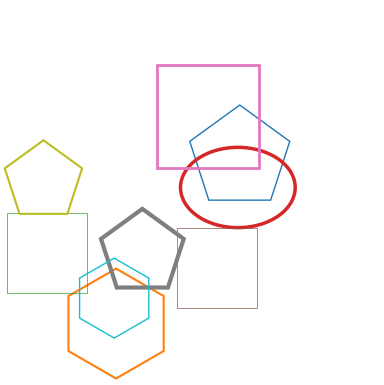[{"shape": "pentagon", "thickness": 1, "radius": 0.68, "center": [0.623, 0.591]}, {"shape": "hexagon", "thickness": 1.5, "radius": 0.71, "center": [0.301, 0.16]}, {"shape": "square", "thickness": 0.5, "radius": 0.52, "center": [0.122, 0.342]}, {"shape": "oval", "thickness": 2.5, "radius": 0.74, "center": [0.618, 0.513]}, {"shape": "square", "thickness": 0.5, "radius": 0.52, "center": [0.565, 0.304]}, {"shape": "square", "thickness": 2, "radius": 0.67, "center": [0.54, 0.697]}, {"shape": "pentagon", "thickness": 3, "radius": 0.56, "center": [0.37, 0.345]}, {"shape": "pentagon", "thickness": 1.5, "radius": 0.53, "center": [0.113, 0.53]}, {"shape": "hexagon", "thickness": 1, "radius": 0.52, "center": [0.297, 0.226]}]